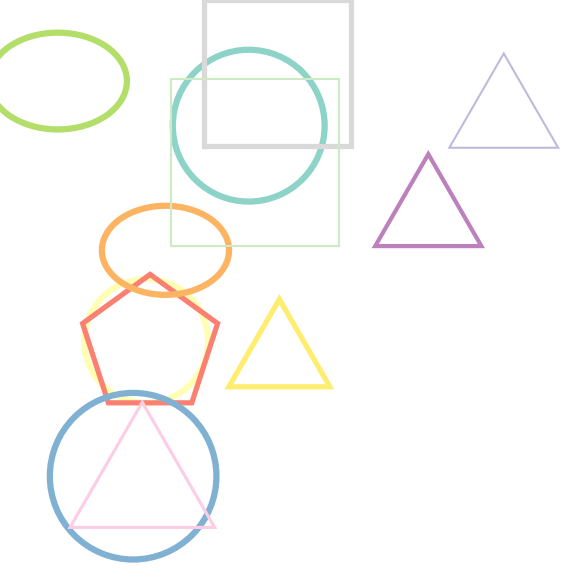[{"shape": "circle", "thickness": 3, "radius": 0.66, "center": [0.431, 0.782]}, {"shape": "circle", "thickness": 3, "radius": 0.54, "center": [0.253, 0.409]}, {"shape": "triangle", "thickness": 1, "radius": 0.54, "center": [0.872, 0.798]}, {"shape": "pentagon", "thickness": 2.5, "radius": 0.61, "center": [0.26, 0.401]}, {"shape": "circle", "thickness": 3, "radius": 0.72, "center": [0.231, 0.175]}, {"shape": "oval", "thickness": 3, "radius": 0.55, "center": [0.287, 0.566]}, {"shape": "oval", "thickness": 3, "radius": 0.6, "center": [0.1, 0.859]}, {"shape": "triangle", "thickness": 1.5, "radius": 0.72, "center": [0.246, 0.158]}, {"shape": "square", "thickness": 2.5, "radius": 0.63, "center": [0.48, 0.873]}, {"shape": "triangle", "thickness": 2, "radius": 0.53, "center": [0.742, 0.626]}, {"shape": "square", "thickness": 1, "radius": 0.72, "center": [0.442, 0.718]}, {"shape": "triangle", "thickness": 2.5, "radius": 0.51, "center": [0.484, 0.38]}]